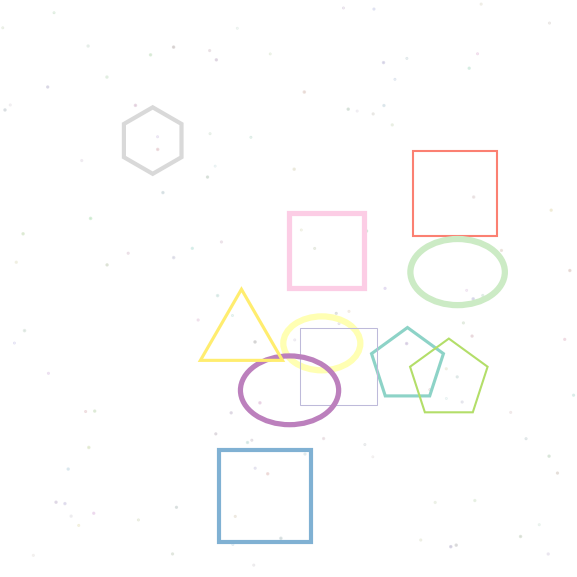[{"shape": "pentagon", "thickness": 1.5, "radius": 0.33, "center": [0.706, 0.367]}, {"shape": "oval", "thickness": 3, "radius": 0.33, "center": [0.557, 0.405]}, {"shape": "square", "thickness": 0.5, "radius": 0.33, "center": [0.586, 0.364]}, {"shape": "square", "thickness": 1, "radius": 0.37, "center": [0.788, 0.664]}, {"shape": "square", "thickness": 2, "radius": 0.4, "center": [0.459, 0.14]}, {"shape": "pentagon", "thickness": 1, "radius": 0.35, "center": [0.777, 0.342]}, {"shape": "square", "thickness": 2.5, "radius": 0.32, "center": [0.565, 0.565]}, {"shape": "hexagon", "thickness": 2, "radius": 0.29, "center": [0.264, 0.756]}, {"shape": "oval", "thickness": 2.5, "radius": 0.43, "center": [0.501, 0.323]}, {"shape": "oval", "thickness": 3, "radius": 0.41, "center": [0.792, 0.528]}, {"shape": "triangle", "thickness": 1.5, "radius": 0.41, "center": [0.418, 0.416]}]